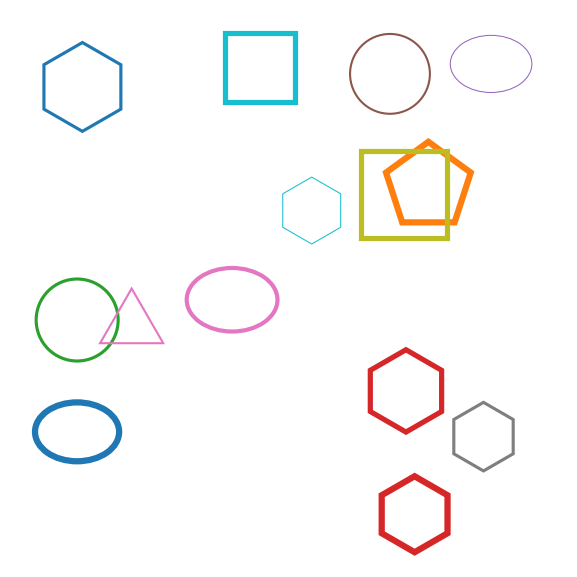[{"shape": "oval", "thickness": 3, "radius": 0.36, "center": [0.133, 0.251]}, {"shape": "hexagon", "thickness": 1.5, "radius": 0.38, "center": [0.143, 0.849]}, {"shape": "pentagon", "thickness": 3, "radius": 0.39, "center": [0.742, 0.676]}, {"shape": "circle", "thickness": 1.5, "radius": 0.35, "center": [0.134, 0.445]}, {"shape": "hexagon", "thickness": 3, "radius": 0.33, "center": [0.718, 0.109]}, {"shape": "hexagon", "thickness": 2.5, "radius": 0.36, "center": [0.703, 0.322]}, {"shape": "oval", "thickness": 0.5, "radius": 0.35, "center": [0.85, 0.888]}, {"shape": "circle", "thickness": 1, "radius": 0.35, "center": [0.675, 0.871]}, {"shape": "triangle", "thickness": 1, "radius": 0.32, "center": [0.228, 0.436]}, {"shape": "oval", "thickness": 2, "radius": 0.39, "center": [0.402, 0.48]}, {"shape": "hexagon", "thickness": 1.5, "radius": 0.3, "center": [0.837, 0.243]}, {"shape": "square", "thickness": 2.5, "radius": 0.37, "center": [0.7, 0.662]}, {"shape": "square", "thickness": 2.5, "radius": 0.3, "center": [0.45, 0.882]}, {"shape": "hexagon", "thickness": 0.5, "radius": 0.29, "center": [0.54, 0.635]}]